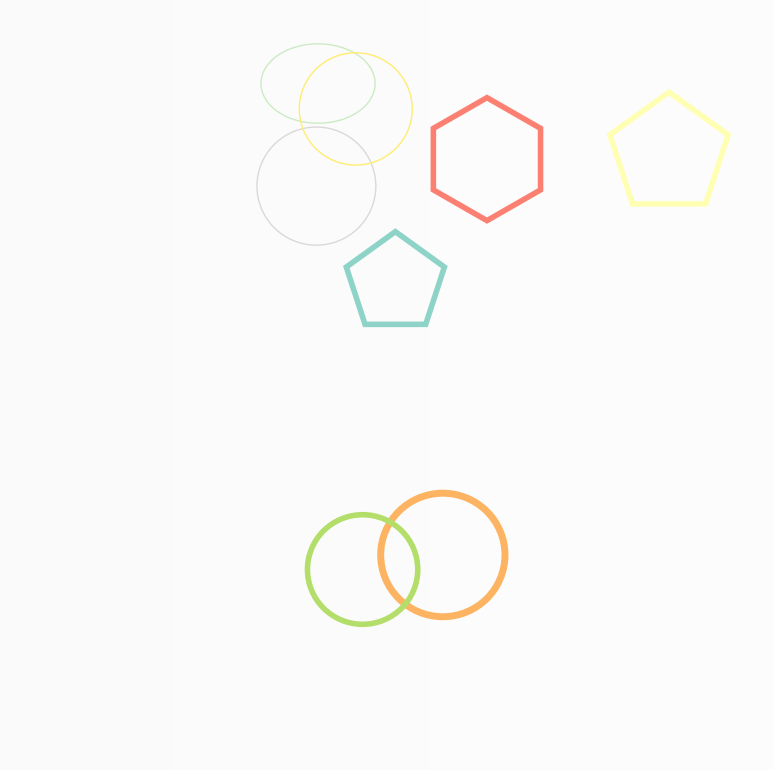[{"shape": "pentagon", "thickness": 2, "radius": 0.33, "center": [0.51, 0.633]}, {"shape": "pentagon", "thickness": 2, "radius": 0.4, "center": [0.863, 0.8]}, {"shape": "hexagon", "thickness": 2, "radius": 0.4, "center": [0.628, 0.793]}, {"shape": "circle", "thickness": 2.5, "radius": 0.4, "center": [0.571, 0.279]}, {"shape": "circle", "thickness": 2, "radius": 0.36, "center": [0.468, 0.26]}, {"shape": "circle", "thickness": 0.5, "radius": 0.38, "center": [0.408, 0.758]}, {"shape": "oval", "thickness": 0.5, "radius": 0.37, "center": [0.41, 0.892]}, {"shape": "circle", "thickness": 0.5, "radius": 0.36, "center": [0.459, 0.859]}]